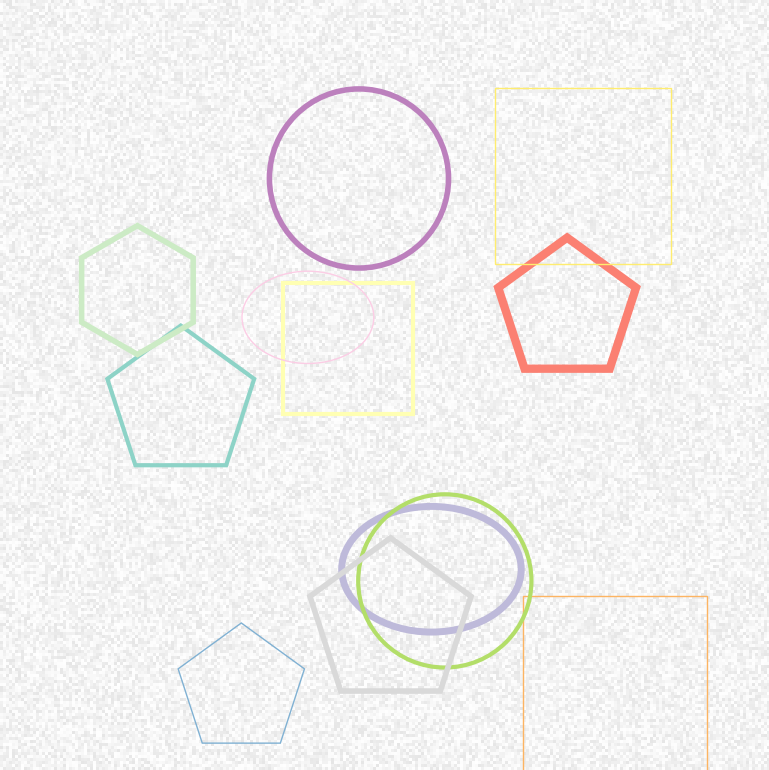[{"shape": "pentagon", "thickness": 1.5, "radius": 0.5, "center": [0.235, 0.477]}, {"shape": "square", "thickness": 1.5, "radius": 0.42, "center": [0.452, 0.548]}, {"shape": "oval", "thickness": 2.5, "radius": 0.58, "center": [0.56, 0.261]}, {"shape": "pentagon", "thickness": 3, "radius": 0.47, "center": [0.737, 0.597]}, {"shape": "pentagon", "thickness": 0.5, "radius": 0.43, "center": [0.313, 0.105]}, {"shape": "square", "thickness": 0.5, "radius": 0.6, "center": [0.799, 0.107]}, {"shape": "circle", "thickness": 1.5, "radius": 0.56, "center": [0.578, 0.246]}, {"shape": "oval", "thickness": 0.5, "radius": 0.43, "center": [0.4, 0.588]}, {"shape": "pentagon", "thickness": 2, "radius": 0.55, "center": [0.507, 0.192]}, {"shape": "circle", "thickness": 2, "radius": 0.58, "center": [0.466, 0.768]}, {"shape": "hexagon", "thickness": 2, "radius": 0.42, "center": [0.178, 0.623]}, {"shape": "square", "thickness": 0.5, "radius": 0.57, "center": [0.757, 0.772]}]